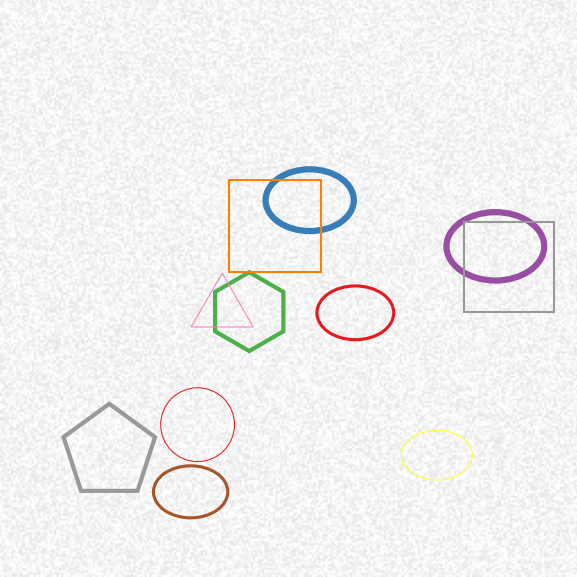[{"shape": "oval", "thickness": 1.5, "radius": 0.33, "center": [0.615, 0.457]}, {"shape": "circle", "thickness": 0.5, "radius": 0.32, "center": [0.342, 0.264]}, {"shape": "oval", "thickness": 3, "radius": 0.38, "center": [0.536, 0.653]}, {"shape": "hexagon", "thickness": 2, "radius": 0.34, "center": [0.432, 0.46]}, {"shape": "oval", "thickness": 3, "radius": 0.42, "center": [0.858, 0.573]}, {"shape": "square", "thickness": 1, "radius": 0.4, "center": [0.476, 0.607]}, {"shape": "oval", "thickness": 0.5, "radius": 0.31, "center": [0.757, 0.211]}, {"shape": "oval", "thickness": 1.5, "radius": 0.32, "center": [0.33, 0.147]}, {"shape": "triangle", "thickness": 0.5, "radius": 0.31, "center": [0.385, 0.464]}, {"shape": "square", "thickness": 1, "radius": 0.39, "center": [0.881, 0.537]}, {"shape": "pentagon", "thickness": 2, "radius": 0.42, "center": [0.189, 0.217]}]